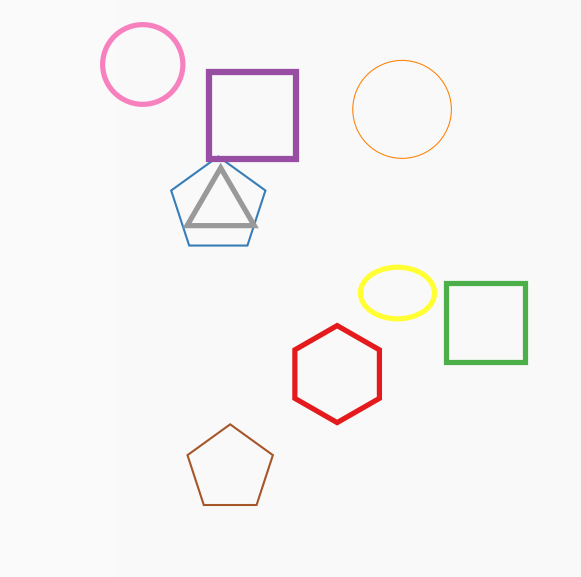[{"shape": "hexagon", "thickness": 2.5, "radius": 0.42, "center": [0.58, 0.351]}, {"shape": "pentagon", "thickness": 1, "radius": 0.43, "center": [0.376, 0.643]}, {"shape": "square", "thickness": 2.5, "radius": 0.34, "center": [0.836, 0.441]}, {"shape": "square", "thickness": 3, "radius": 0.38, "center": [0.434, 0.799]}, {"shape": "circle", "thickness": 0.5, "radius": 0.42, "center": [0.692, 0.81]}, {"shape": "oval", "thickness": 2.5, "radius": 0.32, "center": [0.684, 0.492]}, {"shape": "pentagon", "thickness": 1, "radius": 0.39, "center": [0.396, 0.187]}, {"shape": "circle", "thickness": 2.5, "radius": 0.34, "center": [0.246, 0.887]}, {"shape": "triangle", "thickness": 2.5, "radius": 0.33, "center": [0.38, 0.642]}]